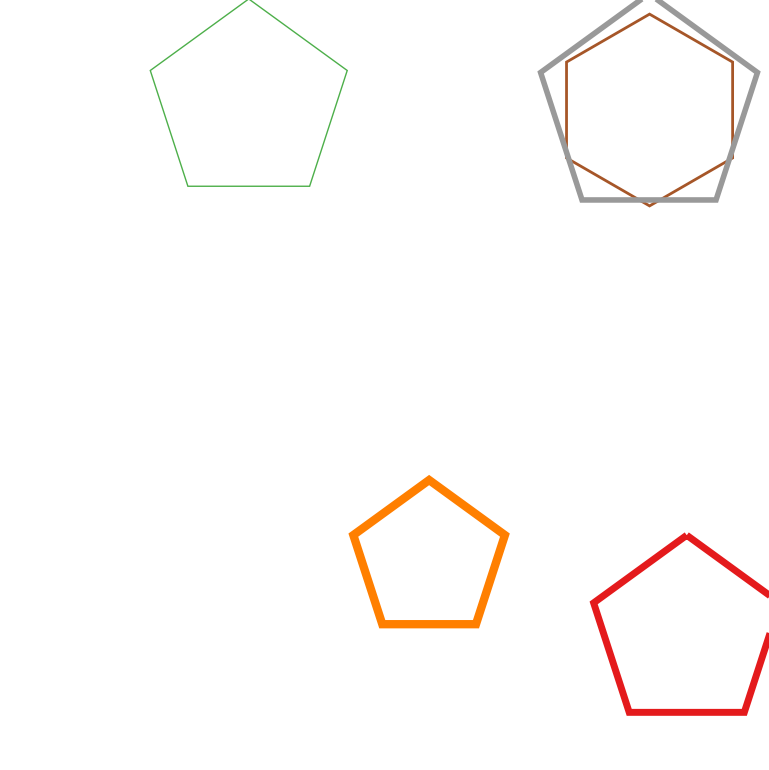[{"shape": "pentagon", "thickness": 2.5, "radius": 0.64, "center": [0.892, 0.178]}, {"shape": "pentagon", "thickness": 0.5, "radius": 0.67, "center": [0.323, 0.867]}, {"shape": "pentagon", "thickness": 3, "radius": 0.52, "center": [0.557, 0.273]}, {"shape": "hexagon", "thickness": 1, "radius": 0.62, "center": [0.844, 0.857]}, {"shape": "pentagon", "thickness": 2, "radius": 0.74, "center": [0.843, 0.86]}]